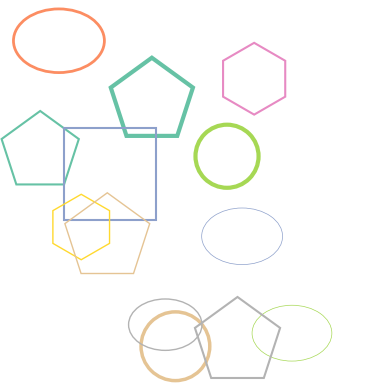[{"shape": "pentagon", "thickness": 3, "radius": 0.56, "center": [0.394, 0.738]}, {"shape": "pentagon", "thickness": 1.5, "radius": 0.53, "center": [0.104, 0.606]}, {"shape": "oval", "thickness": 2, "radius": 0.59, "center": [0.153, 0.894]}, {"shape": "oval", "thickness": 0.5, "radius": 0.53, "center": [0.629, 0.386]}, {"shape": "square", "thickness": 1.5, "radius": 0.6, "center": [0.286, 0.549]}, {"shape": "hexagon", "thickness": 1.5, "radius": 0.47, "center": [0.66, 0.796]}, {"shape": "oval", "thickness": 0.5, "radius": 0.52, "center": [0.758, 0.135]}, {"shape": "circle", "thickness": 3, "radius": 0.41, "center": [0.59, 0.594]}, {"shape": "hexagon", "thickness": 1, "radius": 0.42, "center": [0.211, 0.41]}, {"shape": "pentagon", "thickness": 1, "radius": 0.58, "center": [0.279, 0.383]}, {"shape": "circle", "thickness": 2.5, "radius": 0.45, "center": [0.456, 0.101]}, {"shape": "pentagon", "thickness": 1.5, "radius": 0.58, "center": [0.617, 0.112]}, {"shape": "oval", "thickness": 1, "radius": 0.48, "center": [0.429, 0.157]}]